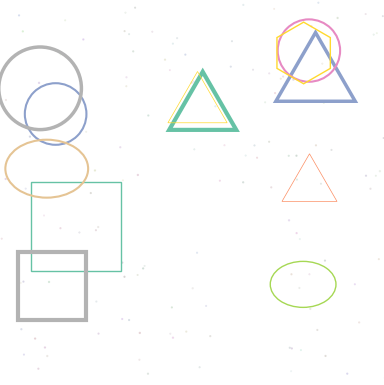[{"shape": "square", "thickness": 1, "radius": 0.58, "center": [0.197, 0.411]}, {"shape": "triangle", "thickness": 3, "radius": 0.5, "center": [0.527, 0.713]}, {"shape": "triangle", "thickness": 0.5, "radius": 0.41, "center": [0.804, 0.518]}, {"shape": "triangle", "thickness": 2.5, "radius": 0.6, "center": [0.82, 0.796]}, {"shape": "circle", "thickness": 1.5, "radius": 0.4, "center": [0.144, 0.704]}, {"shape": "circle", "thickness": 1.5, "radius": 0.41, "center": [0.802, 0.869]}, {"shape": "oval", "thickness": 1, "radius": 0.43, "center": [0.787, 0.261]}, {"shape": "triangle", "thickness": 0.5, "radius": 0.44, "center": [0.513, 0.726]}, {"shape": "hexagon", "thickness": 1, "radius": 0.4, "center": [0.789, 0.862]}, {"shape": "oval", "thickness": 1.5, "radius": 0.54, "center": [0.121, 0.562]}, {"shape": "square", "thickness": 3, "radius": 0.44, "center": [0.136, 0.258]}, {"shape": "circle", "thickness": 2.5, "radius": 0.54, "center": [0.104, 0.771]}]